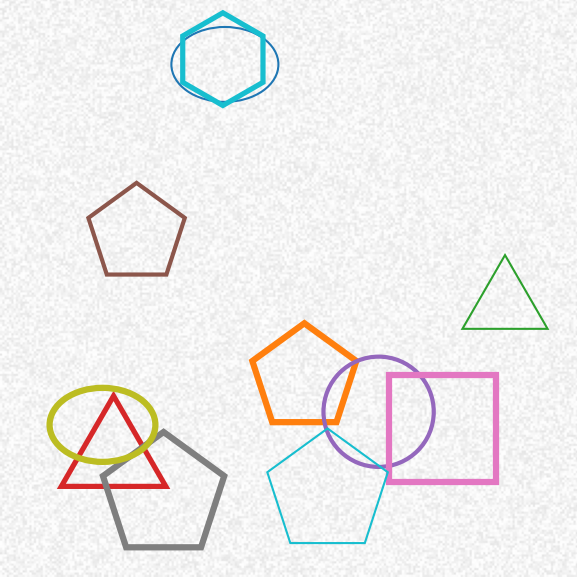[{"shape": "oval", "thickness": 1, "radius": 0.46, "center": [0.389, 0.888]}, {"shape": "pentagon", "thickness": 3, "radius": 0.47, "center": [0.527, 0.345]}, {"shape": "triangle", "thickness": 1, "radius": 0.43, "center": [0.874, 0.472]}, {"shape": "triangle", "thickness": 2.5, "radius": 0.52, "center": [0.197, 0.209]}, {"shape": "circle", "thickness": 2, "radius": 0.48, "center": [0.656, 0.286]}, {"shape": "pentagon", "thickness": 2, "radius": 0.44, "center": [0.237, 0.595]}, {"shape": "square", "thickness": 3, "radius": 0.46, "center": [0.767, 0.258]}, {"shape": "pentagon", "thickness": 3, "radius": 0.55, "center": [0.283, 0.141]}, {"shape": "oval", "thickness": 3, "radius": 0.46, "center": [0.177, 0.263]}, {"shape": "pentagon", "thickness": 1, "radius": 0.55, "center": [0.567, 0.148]}, {"shape": "hexagon", "thickness": 2.5, "radius": 0.4, "center": [0.386, 0.897]}]